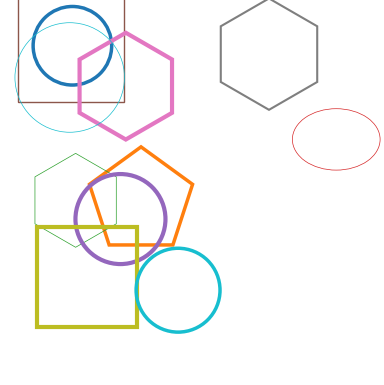[{"shape": "circle", "thickness": 2.5, "radius": 0.51, "center": [0.188, 0.881]}, {"shape": "pentagon", "thickness": 2.5, "radius": 0.7, "center": [0.366, 0.478]}, {"shape": "hexagon", "thickness": 0.5, "radius": 0.61, "center": [0.196, 0.48]}, {"shape": "oval", "thickness": 0.5, "radius": 0.57, "center": [0.873, 0.638]}, {"shape": "circle", "thickness": 3, "radius": 0.58, "center": [0.313, 0.431]}, {"shape": "square", "thickness": 1, "radius": 0.69, "center": [0.185, 0.873]}, {"shape": "hexagon", "thickness": 3, "radius": 0.69, "center": [0.327, 0.776]}, {"shape": "hexagon", "thickness": 1.5, "radius": 0.72, "center": [0.699, 0.859]}, {"shape": "square", "thickness": 3, "radius": 0.65, "center": [0.225, 0.28]}, {"shape": "circle", "thickness": 2.5, "radius": 0.54, "center": [0.463, 0.246]}, {"shape": "circle", "thickness": 0.5, "radius": 0.71, "center": [0.181, 0.799]}]